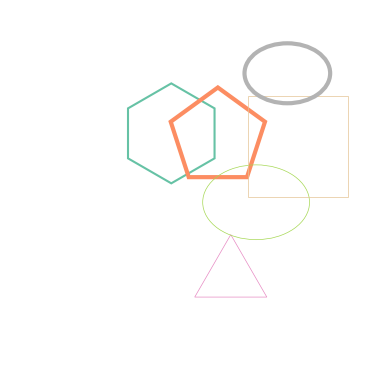[{"shape": "hexagon", "thickness": 1.5, "radius": 0.65, "center": [0.445, 0.654]}, {"shape": "pentagon", "thickness": 3, "radius": 0.64, "center": [0.566, 0.644]}, {"shape": "triangle", "thickness": 0.5, "radius": 0.54, "center": [0.599, 0.282]}, {"shape": "oval", "thickness": 0.5, "radius": 0.69, "center": [0.665, 0.475]}, {"shape": "square", "thickness": 0.5, "radius": 0.65, "center": [0.773, 0.619]}, {"shape": "oval", "thickness": 3, "radius": 0.56, "center": [0.746, 0.81]}]